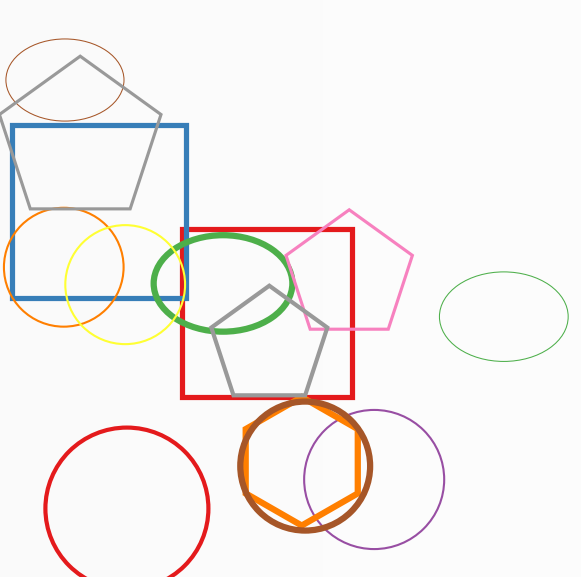[{"shape": "circle", "thickness": 2, "radius": 0.7, "center": [0.218, 0.119]}, {"shape": "square", "thickness": 2.5, "radius": 0.73, "center": [0.46, 0.457]}, {"shape": "square", "thickness": 2.5, "radius": 0.75, "center": [0.17, 0.633]}, {"shape": "oval", "thickness": 3, "radius": 0.6, "center": [0.384, 0.508]}, {"shape": "oval", "thickness": 0.5, "radius": 0.55, "center": [0.867, 0.451]}, {"shape": "circle", "thickness": 1, "radius": 0.6, "center": [0.644, 0.169]}, {"shape": "hexagon", "thickness": 3, "radius": 0.56, "center": [0.519, 0.2]}, {"shape": "circle", "thickness": 1, "radius": 0.51, "center": [0.11, 0.536]}, {"shape": "circle", "thickness": 1, "radius": 0.52, "center": [0.215, 0.506]}, {"shape": "oval", "thickness": 0.5, "radius": 0.51, "center": [0.112, 0.861]}, {"shape": "circle", "thickness": 3, "radius": 0.56, "center": [0.525, 0.192]}, {"shape": "pentagon", "thickness": 1.5, "radius": 0.57, "center": [0.601, 0.522]}, {"shape": "pentagon", "thickness": 2, "radius": 0.52, "center": [0.463, 0.399]}, {"shape": "pentagon", "thickness": 1.5, "radius": 0.73, "center": [0.138, 0.756]}]